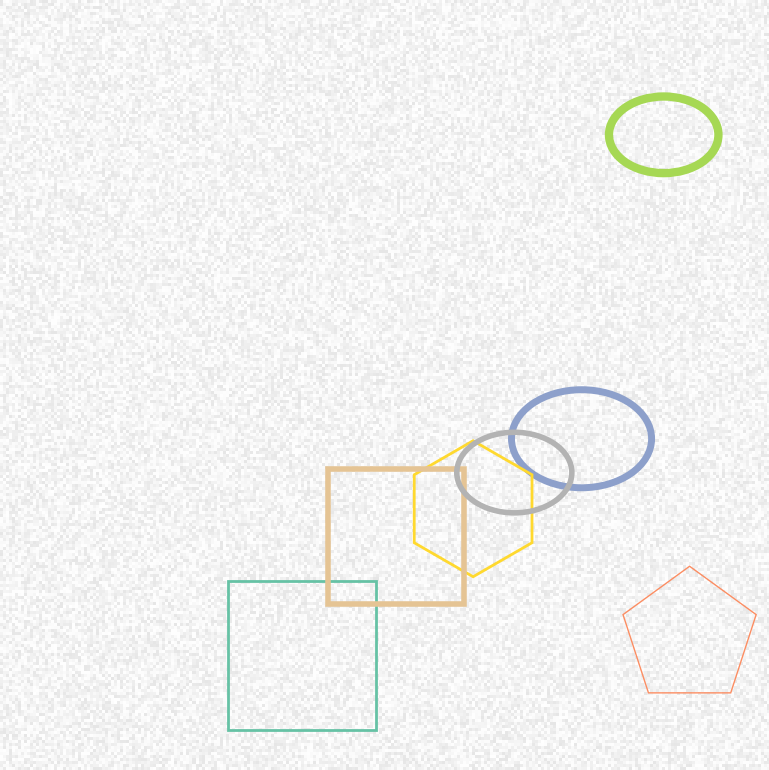[{"shape": "square", "thickness": 1, "radius": 0.48, "center": [0.392, 0.148]}, {"shape": "pentagon", "thickness": 0.5, "radius": 0.45, "center": [0.896, 0.174]}, {"shape": "oval", "thickness": 2.5, "radius": 0.45, "center": [0.755, 0.43]}, {"shape": "oval", "thickness": 3, "radius": 0.36, "center": [0.862, 0.825]}, {"shape": "hexagon", "thickness": 1, "radius": 0.44, "center": [0.614, 0.339]}, {"shape": "square", "thickness": 2, "radius": 0.44, "center": [0.514, 0.303]}, {"shape": "oval", "thickness": 2, "radius": 0.37, "center": [0.668, 0.386]}]